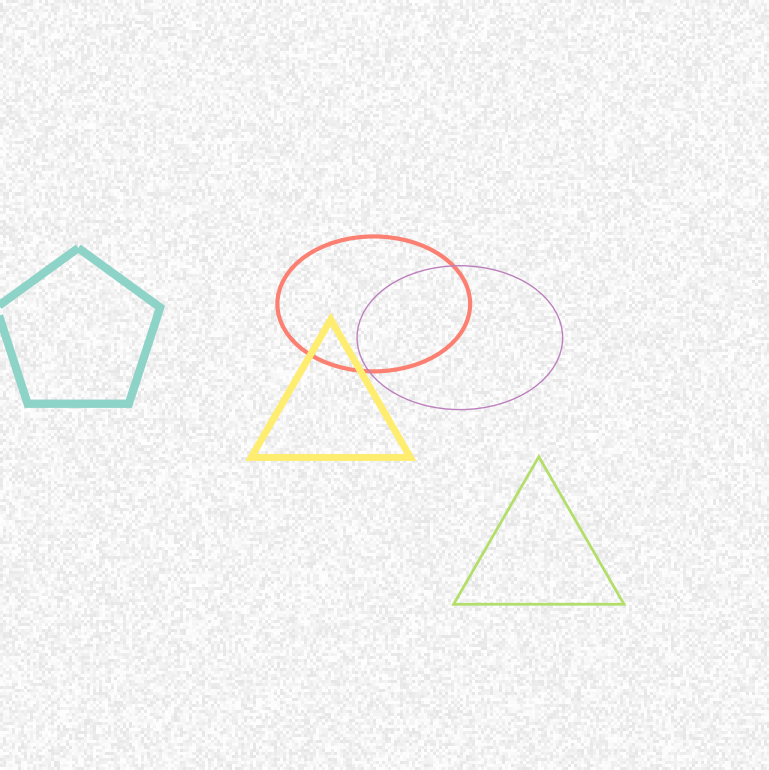[{"shape": "pentagon", "thickness": 3, "radius": 0.56, "center": [0.102, 0.566]}, {"shape": "oval", "thickness": 1.5, "radius": 0.63, "center": [0.485, 0.605]}, {"shape": "triangle", "thickness": 1, "radius": 0.64, "center": [0.7, 0.279]}, {"shape": "oval", "thickness": 0.5, "radius": 0.67, "center": [0.597, 0.561]}, {"shape": "triangle", "thickness": 2.5, "radius": 0.6, "center": [0.43, 0.466]}]